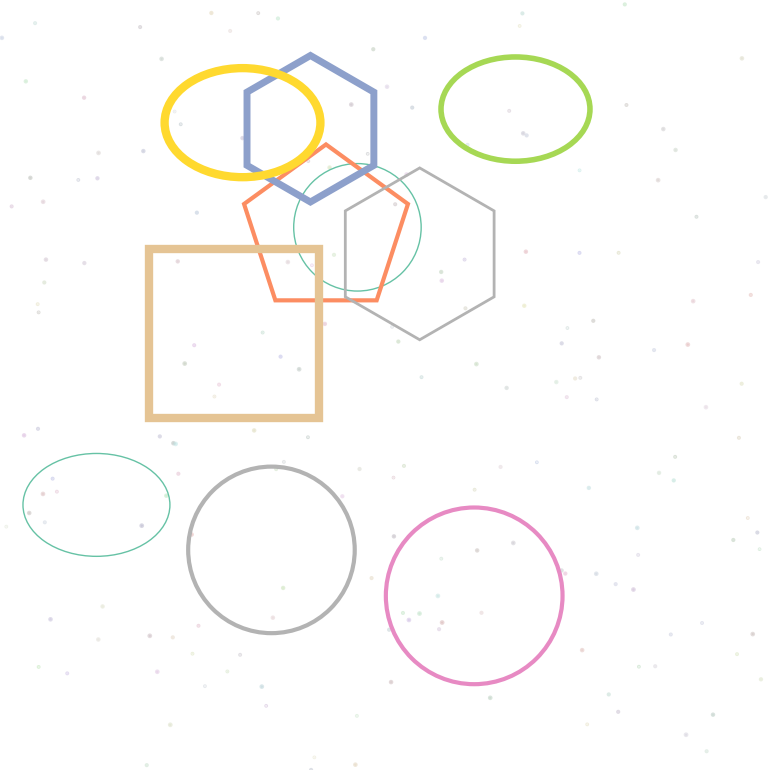[{"shape": "oval", "thickness": 0.5, "radius": 0.48, "center": [0.125, 0.344]}, {"shape": "circle", "thickness": 0.5, "radius": 0.41, "center": [0.464, 0.705]}, {"shape": "pentagon", "thickness": 1.5, "radius": 0.56, "center": [0.423, 0.7]}, {"shape": "hexagon", "thickness": 2.5, "radius": 0.48, "center": [0.403, 0.833]}, {"shape": "circle", "thickness": 1.5, "radius": 0.57, "center": [0.616, 0.226]}, {"shape": "oval", "thickness": 2, "radius": 0.48, "center": [0.669, 0.858]}, {"shape": "oval", "thickness": 3, "radius": 0.51, "center": [0.315, 0.841]}, {"shape": "square", "thickness": 3, "radius": 0.55, "center": [0.304, 0.567]}, {"shape": "circle", "thickness": 1.5, "radius": 0.54, "center": [0.353, 0.286]}, {"shape": "hexagon", "thickness": 1, "radius": 0.56, "center": [0.545, 0.67]}]